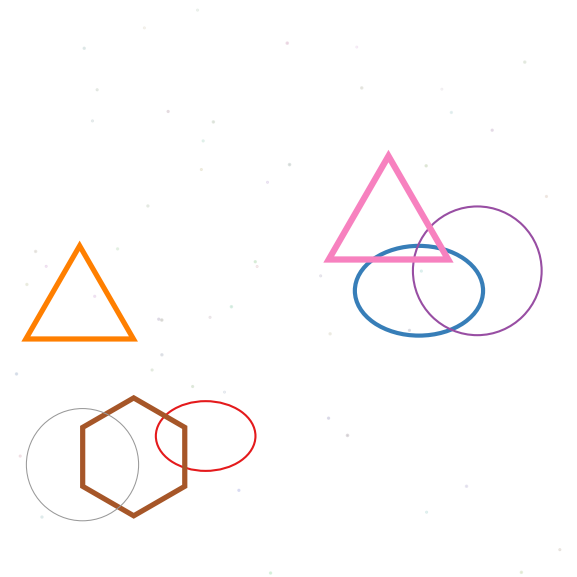[{"shape": "oval", "thickness": 1, "radius": 0.43, "center": [0.356, 0.244]}, {"shape": "oval", "thickness": 2, "radius": 0.55, "center": [0.725, 0.496]}, {"shape": "circle", "thickness": 1, "radius": 0.56, "center": [0.826, 0.53]}, {"shape": "triangle", "thickness": 2.5, "radius": 0.54, "center": [0.138, 0.466]}, {"shape": "hexagon", "thickness": 2.5, "radius": 0.51, "center": [0.232, 0.208]}, {"shape": "triangle", "thickness": 3, "radius": 0.6, "center": [0.673, 0.609]}, {"shape": "circle", "thickness": 0.5, "radius": 0.49, "center": [0.143, 0.195]}]